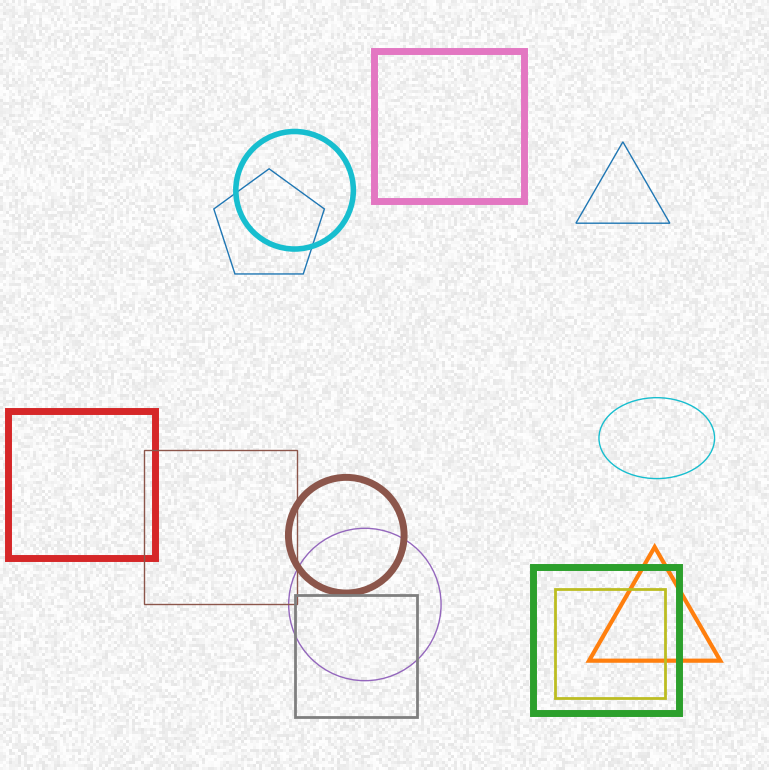[{"shape": "pentagon", "thickness": 0.5, "radius": 0.38, "center": [0.349, 0.705]}, {"shape": "triangle", "thickness": 0.5, "radius": 0.35, "center": [0.809, 0.745]}, {"shape": "triangle", "thickness": 1.5, "radius": 0.49, "center": [0.85, 0.191]}, {"shape": "square", "thickness": 2.5, "radius": 0.47, "center": [0.787, 0.169]}, {"shape": "square", "thickness": 2.5, "radius": 0.48, "center": [0.106, 0.371]}, {"shape": "circle", "thickness": 0.5, "radius": 0.49, "center": [0.474, 0.215]}, {"shape": "circle", "thickness": 2.5, "radius": 0.38, "center": [0.45, 0.305]}, {"shape": "square", "thickness": 0.5, "radius": 0.5, "center": [0.286, 0.315]}, {"shape": "square", "thickness": 2.5, "radius": 0.49, "center": [0.583, 0.836]}, {"shape": "square", "thickness": 1, "radius": 0.4, "center": [0.462, 0.148]}, {"shape": "square", "thickness": 1, "radius": 0.36, "center": [0.792, 0.164]}, {"shape": "circle", "thickness": 2, "radius": 0.38, "center": [0.383, 0.753]}, {"shape": "oval", "thickness": 0.5, "radius": 0.38, "center": [0.853, 0.431]}]